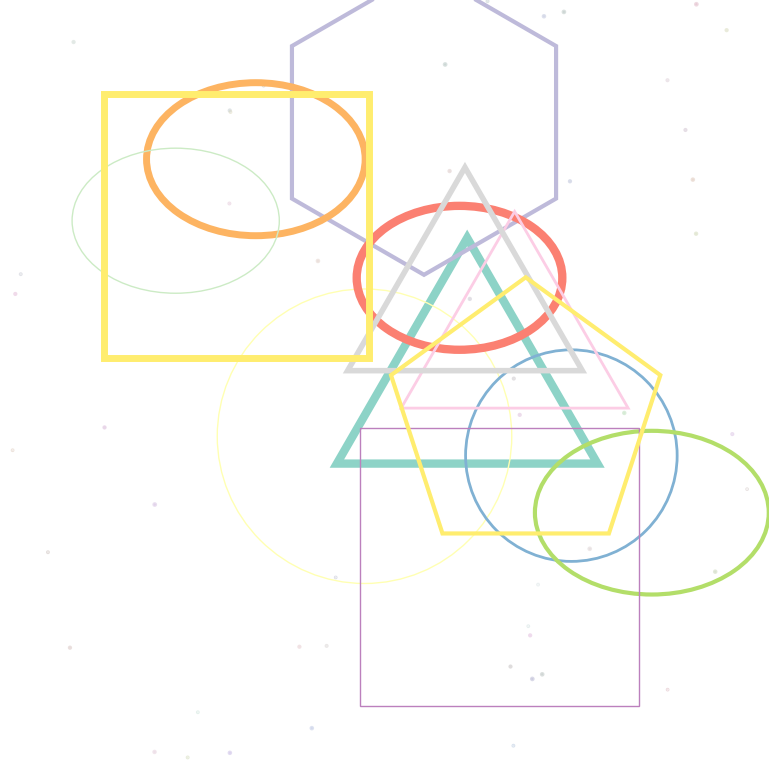[{"shape": "triangle", "thickness": 3, "radius": 0.98, "center": [0.607, 0.496]}, {"shape": "circle", "thickness": 0.5, "radius": 0.96, "center": [0.473, 0.433]}, {"shape": "hexagon", "thickness": 1.5, "radius": 0.99, "center": [0.551, 0.841]}, {"shape": "oval", "thickness": 3, "radius": 0.67, "center": [0.597, 0.639]}, {"shape": "circle", "thickness": 1, "radius": 0.69, "center": [0.742, 0.408]}, {"shape": "oval", "thickness": 2.5, "radius": 0.71, "center": [0.332, 0.793]}, {"shape": "oval", "thickness": 1.5, "radius": 0.76, "center": [0.847, 0.334]}, {"shape": "triangle", "thickness": 1, "radius": 0.85, "center": [0.668, 0.555]}, {"shape": "triangle", "thickness": 2, "radius": 0.88, "center": [0.604, 0.607]}, {"shape": "square", "thickness": 0.5, "radius": 0.9, "center": [0.649, 0.264]}, {"shape": "oval", "thickness": 0.5, "radius": 0.67, "center": [0.228, 0.713]}, {"shape": "square", "thickness": 2.5, "radius": 0.86, "center": [0.307, 0.707]}, {"shape": "pentagon", "thickness": 1.5, "radius": 0.92, "center": [0.683, 0.456]}]